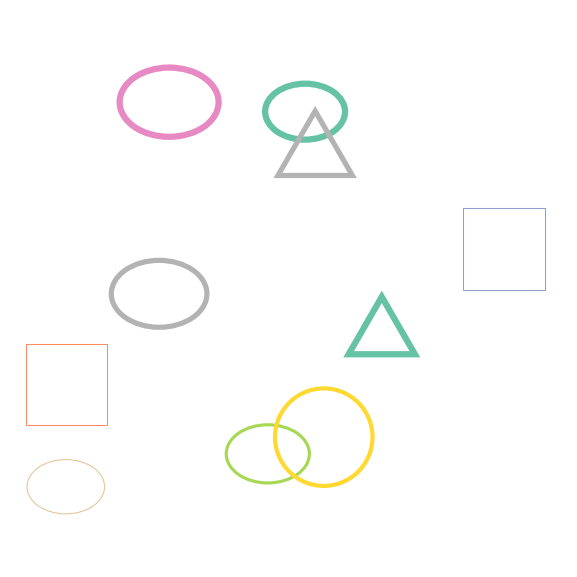[{"shape": "oval", "thickness": 3, "radius": 0.35, "center": [0.528, 0.806]}, {"shape": "triangle", "thickness": 3, "radius": 0.33, "center": [0.661, 0.419]}, {"shape": "square", "thickness": 0.5, "radius": 0.35, "center": [0.116, 0.333]}, {"shape": "square", "thickness": 0.5, "radius": 0.36, "center": [0.873, 0.568]}, {"shape": "oval", "thickness": 3, "radius": 0.43, "center": [0.293, 0.822]}, {"shape": "oval", "thickness": 1.5, "radius": 0.36, "center": [0.464, 0.213]}, {"shape": "circle", "thickness": 2, "radius": 0.42, "center": [0.561, 0.242]}, {"shape": "oval", "thickness": 0.5, "radius": 0.34, "center": [0.114, 0.156]}, {"shape": "oval", "thickness": 2.5, "radius": 0.41, "center": [0.276, 0.49]}, {"shape": "triangle", "thickness": 2.5, "radius": 0.37, "center": [0.546, 0.733]}]